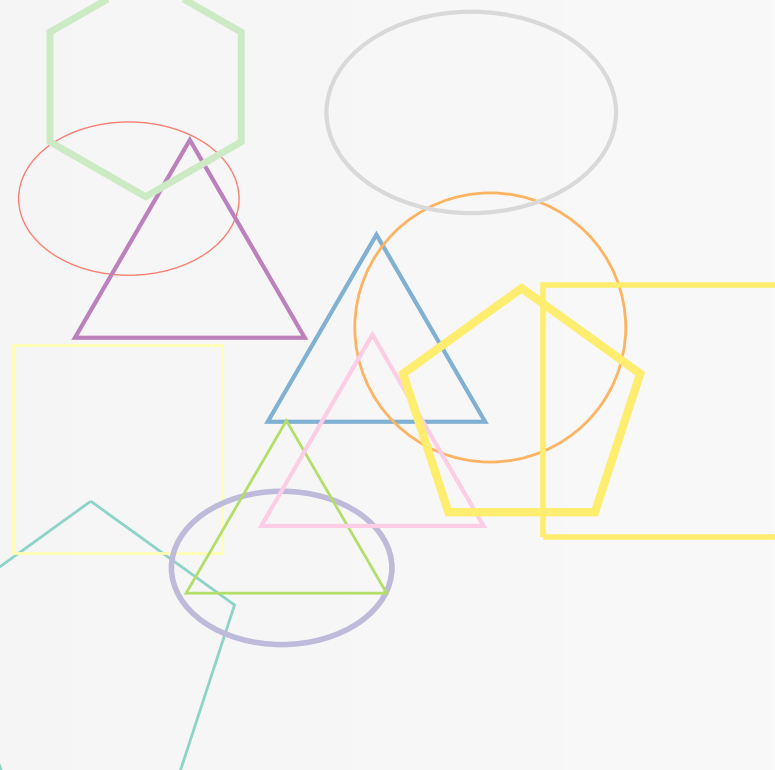[{"shape": "pentagon", "thickness": 1, "radius": 0.98, "center": [0.117, 0.154]}, {"shape": "square", "thickness": 1, "radius": 0.67, "center": [0.151, 0.417]}, {"shape": "oval", "thickness": 2, "radius": 0.71, "center": [0.363, 0.262]}, {"shape": "oval", "thickness": 0.5, "radius": 0.71, "center": [0.166, 0.742]}, {"shape": "triangle", "thickness": 1.5, "radius": 0.81, "center": [0.486, 0.533]}, {"shape": "circle", "thickness": 1, "radius": 0.87, "center": [0.633, 0.575]}, {"shape": "triangle", "thickness": 1, "radius": 0.75, "center": [0.37, 0.304]}, {"shape": "triangle", "thickness": 1.5, "radius": 0.83, "center": [0.481, 0.4]}, {"shape": "oval", "thickness": 1.5, "radius": 0.93, "center": [0.608, 0.854]}, {"shape": "triangle", "thickness": 1.5, "radius": 0.86, "center": [0.245, 0.647]}, {"shape": "hexagon", "thickness": 2.5, "radius": 0.71, "center": [0.188, 0.887]}, {"shape": "pentagon", "thickness": 3, "radius": 0.8, "center": [0.673, 0.465]}, {"shape": "square", "thickness": 2, "radius": 0.82, "center": [0.864, 0.466]}]